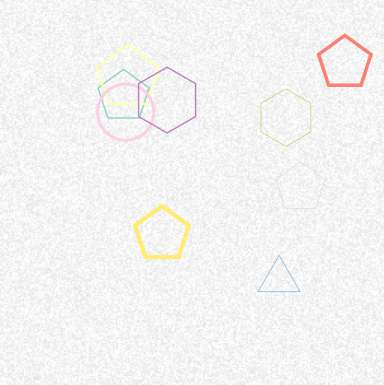[{"shape": "pentagon", "thickness": 1, "radius": 0.35, "center": [0.321, 0.75]}, {"shape": "pentagon", "thickness": 1.5, "radius": 0.42, "center": [0.332, 0.799]}, {"shape": "pentagon", "thickness": 2.5, "radius": 0.36, "center": [0.896, 0.836]}, {"shape": "triangle", "thickness": 0.5, "radius": 0.32, "center": [0.725, 0.274]}, {"shape": "hexagon", "thickness": 0.5, "radius": 0.37, "center": [0.743, 0.695]}, {"shape": "circle", "thickness": 2, "radius": 0.36, "center": [0.327, 0.709]}, {"shape": "hexagon", "thickness": 1, "radius": 0.43, "center": [0.434, 0.74]}, {"shape": "pentagon", "thickness": 0.5, "radius": 0.34, "center": [0.78, 0.513]}, {"shape": "pentagon", "thickness": 3, "radius": 0.37, "center": [0.421, 0.392]}]